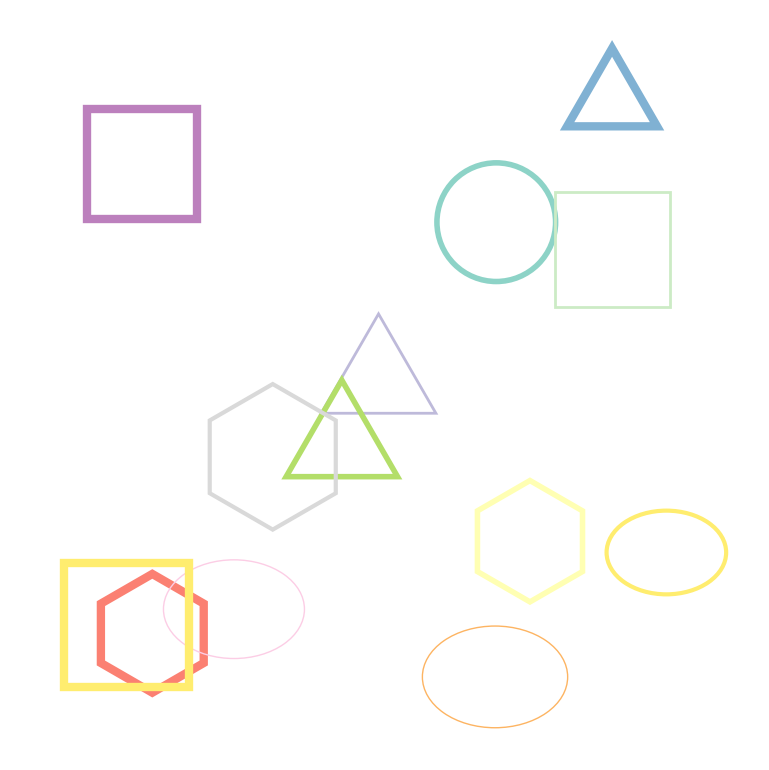[{"shape": "circle", "thickness": 2, "radius": 0.39, "center": [0.644, 0.711]}, {"shape": "hexagon", "thickness": 2, "radius": 0.39, "center": [0.688, 0.297]}, {"shape": "triangle", "thickness": 1, "radius": 0.43, "center": [0.492, 0.506]}, {"shape": "hexagon", "thickness": 3, "radius": 0.39, "center": [0.198, 0.178]}, {"shape": "triangle", "thickness": 3, "radius": 0.34, "center": [0.795, 0.87]}, {"shape": "oval", "thickness": 0.5, "radius": 0.47, "center": [0.643, 0.121]}, {"shape": "triangle", "thickness": 2, "radius": 0.42, "center": [0.444, 0.423]}, {"shape": "oval", "thickness": 0.5, "radius": 0.46, "center": [0.304, 0.209]}, {"shape": "hexagon", "thickness": 1.5, "radius": 0.47, "center": [0.354, 0.407]}, {"shape": "square", "thickness": 3, "radius": 0.36, "center": [0.185, 0.787]}, {"shape": "square", "thickness": 1, "radius": 0.37, "center": [0.796, 0.676]}, {"shape": "oval", "thickness": 1.5, "radius": 0.39, "center": [0.865, 0.282]}, {"shape": "square", "thickness": 3, "radius": 0.4, "center": [0.164, 0.189]}]